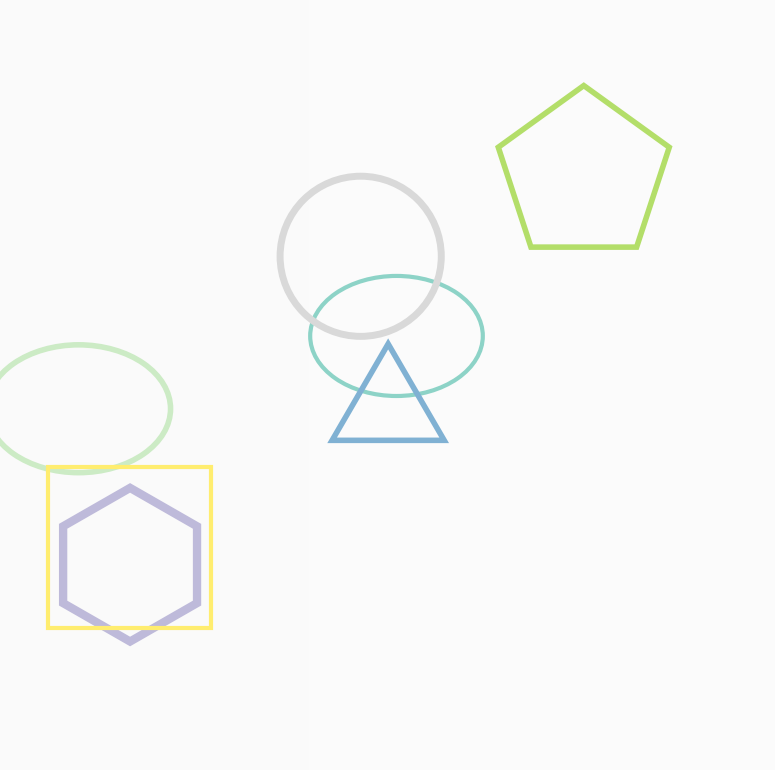[{"shape": "oval", "thickness": 1.5, "radius": 0.56, "center": [0.512, 0.564]}, {"shape": "hexagon", "thickness": 3, "radius": 0.5, "center": [0.168, 0.267]}, {"shape": "triangle", "thickness": 2, "radius": 0.42, "center": [0.501, 0.47]}, {"shape": "pentagon", "thickness": 2, "radius": 0.58, "center": [0.753, 0.773]}, {"shape": "circle", "thickness": 2.5, "radius": 0.52, "center": [0.465, 0.667]}, {"shape": "oval", "thickness": 2, "radius": 0.59, "center": [0.101, 0.469]}, {"shape": "square", "thickness": 1.5, "radius": 0.52, "center": [0.167, 0.289]}]